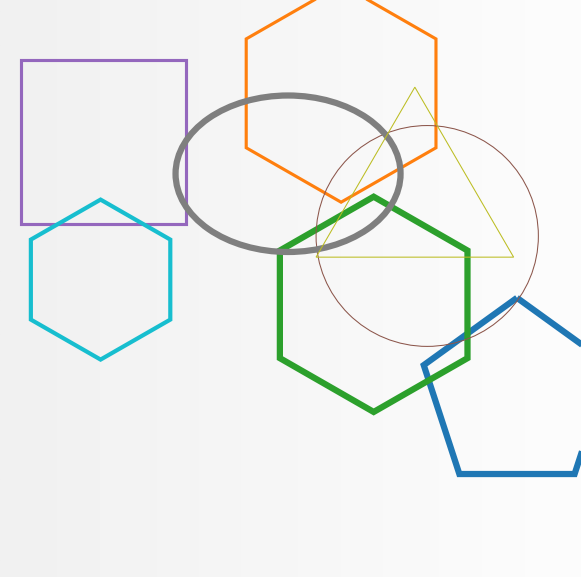[{"shape": "pentagon", "thickness": 3, "radius": 0.84, "center": [0.889, 0.315]}, {"shape": "hexagon", "thickness": 1.5, "radius": 0.94, "center": [0.587, 0.838]}, {"shape": "hexagon", "thickness": 3, "radius": 0.93, "center": [0.643, 0.472]}, {"shape": "square", "thickness": 1.5, "radius": 0.71, "center": [0.177, 0.753]}, {"shape": "circle", "thickness": 0.5, "radius": 0.96, "center": [0.735, 0.591]}, {"shape": "oval", "thickness": 3, "radius": 0.97, "center": [0.496, 0.698]}, {"shape": "triangle", "thickness": 0.5, "radius": 0.98, "center": [0.714, 0.652]}, {"shape": "hexagon", "thickness": 2, "radius": 0.69, "center": [0.173, 0.515]}]